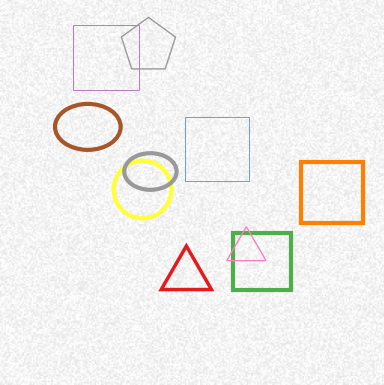[{"shape": "triangle", "thickness": 2.5, "radius": 0.38, "center": [0.484, 0.286]}, {"shape": "square", "thickness": 0.5, "radius": 0.41, "center": [0.563, 0.612]}, {"shape": "square", "thickness": 3, "radius": 0.37, "center": [0.681, 0.321]}, {"shape": "square", "thickness": 0.5, "radius": 0.42, "center": [0.276, 0.851]}, {"shape": "square", "thickness": 3, "radius": 0.4, "center": [0.863, 0.5]}, {"shape": "circle", "thickness": 3, "radius": 0.37, "center": [0.37, 0.508]}, {"shape": "oval", "thickness": 3, "radius": 0.43, "center": [0.228, 0.67]}, {"shape": "triangle", "thickness": 1, "radius": 0.29, "center": [0.64, 0.352]}, {"shape": "pentagon", "thickness": 1, "radius": 0.37, "center": [0.386, 0.881]}, {"shape": "oval", "thickness": 3, "radius": 0.34, "center": [0.391, 0.555]}]